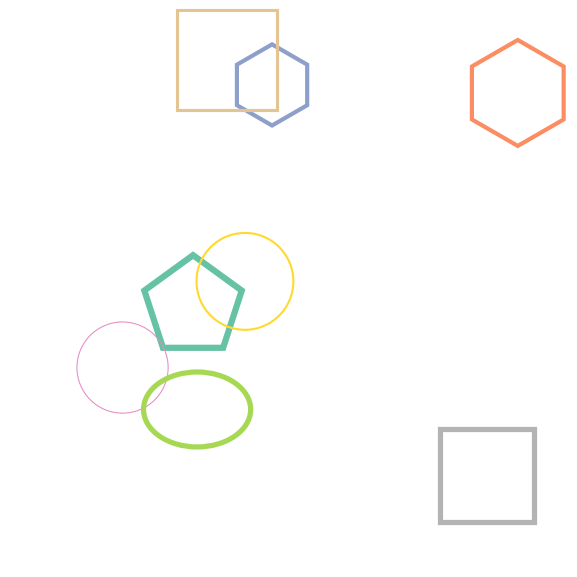[{"shape": "pentagon", "thickness": 3, "radius": 0.44, "center": [0.334, 0.469]}, {"shape": "hexagon", "thickness": 2, "radius": 0.46, "center": [0.897, 0.838]}, {"shape": "hexagon", "thickness": 2, "radius": 0.35, "center": [0.471, 0.852]}, {"shape": "circle", "thickness": 0.5, "radius": 0.39, "center": [0.212, 0.363]}, {"shape": "oval", "thickness": 2.5, "radius": 0.46, "center": [0.341, 0.29]}, {"shape": "circle", "thickness": 1, "radius": 0.42, "center": [0.424, 0.512]}, {"shape": "square", "thickness": 1.5, "radius": 0.43, "center": [0.392, 0.895]}, {"shape": "square", "thickness": 2.5, "radius": 0.4, "center": [0.843, 0.176]}]